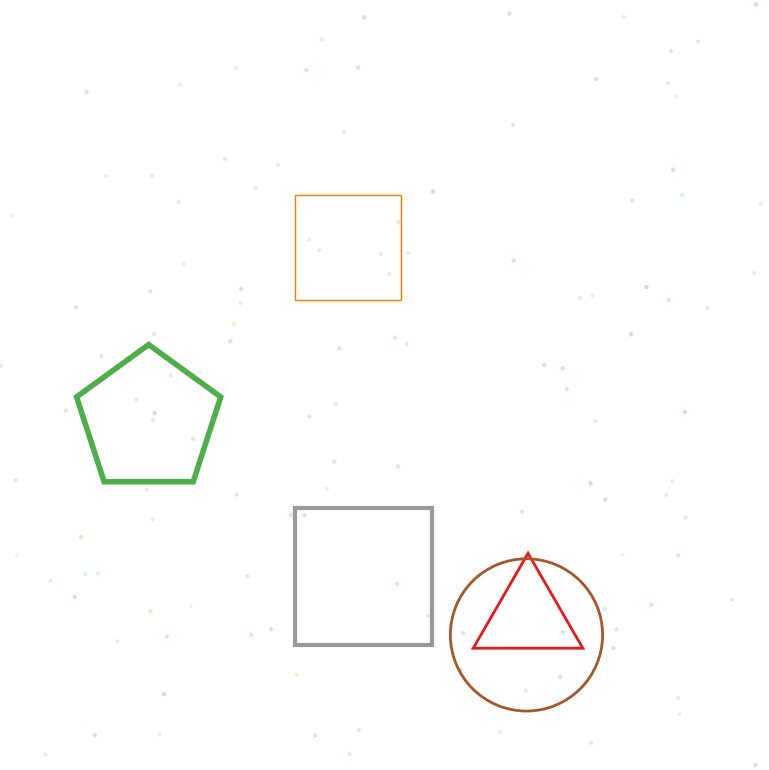[{"shape": "triangle", "thickness": 1, "radius": 0.41, "center": [0.686, 0.199]}, {"shape": "pentagon", "thickness": 2, "radius": 0.49, "center": [0.193, 0.454]}, {"shape": "square", "thickness": 0.5, "radius": 0.34, "center": [0.452, 0.678]}, {"shape": "circle", "thickness": 1, "radius": 0.49, "center": [0.684, 0.175]}, {"shape": "square", "thickness": 1.5, "radius": 0.45, "center": [0.472, 0.252]}]